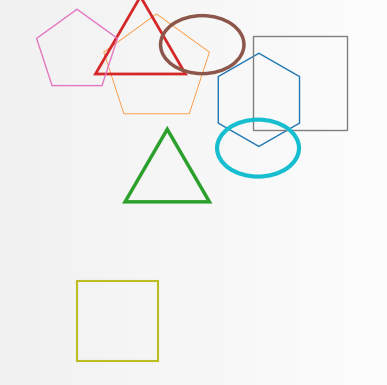[{"shape": "hexagon", "thickness": 1, "radius": 0.61, "center": [0.668, 0.741]}, {"shape": "pentagon", "thickness": 0.5, "radius": 0.72, "center": [0.404, 0.82]}, {"shape": "triangle", "thickness": 2.5, "radius": 0.63, "center": [0.432, 0.539]}, {"shape": "triangle", "thickness": 2, "radius": 0.67, "center": [0.362, 0.875]}, {"shape": "oval", "thickness": 2.5, "radius": 0.54, "center": [0.522, 0.884]}, {"shape": "pentagon", "thickness": 1, "radius": 0.55, "center": [0.199, 0.866]}, {"shape": "square", "thickness": 1, "radius": 0.61, "center": [0.774, 0.785]}, {"shape": "square", "thickness": 1.5, "radius": 0.52, "center": [0.304, 0.167]}, {"shape": "oval", "thickness": 3, "radius": 0.53, "center": [0.666, 0.615]}]